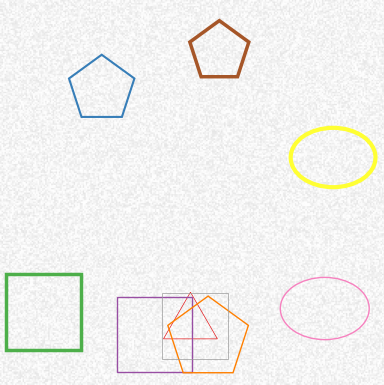[{"shape": "triangle", "thickness": 0.5, "radius": 0.4, "center": [0.495, 0.16]}, {"shape": "pentagon", "thickness": 1.5, "radius": 0.45, "center": [0.264, 0.769]}, {"shape": "square", "thickness": 2.5, "radius": 0.49, "center": [0.113, 0.19]}, {"shape": "square", "thickness": 1, "radius": 0.49, "center": [0.402, 0.13]}, {"shape": "pentagon", "thickness": 1, "radius": 0.55, "center": [0.541, 0.121]}, {"shape": "oval", "thickness": 3, "radius": 0.55, "center": [0.865, 0.591]}, {"shape": "pentagon", "thickness": 2.5, "radius": 0.4, "center": [0.57, 0.866]}, {"shape": "oval", "thickness": 1, "radius": 0.58, "center": [0.844, 0.199]}, {"shape": "square", "thickness": 0.5, "radius": 0.43, "center": [0.507, 0.154]}]